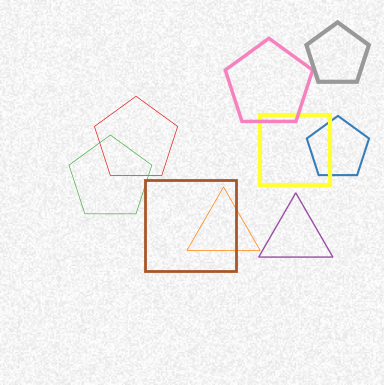[{"shape": "pentagon", "thickness": 0.5, "radius": 0.57, "center": [0.353, 0.636]}, {"shape": "pentagon", "thickness": 1.5, "radius": 0.43, "center": [0.878, 0.614]}, {"shape": "pentagon", "thickness": 0.5, "radius": 0.57, "center": [0.287, 0.536]}, {"shape": "triangle", "thickness": 1, "radius": 0.56, "center": [0.768, 0.388]}, {"shape": "triangle", "thickness": 0.5, "radius": 0.55, "center": [0.581, 0.405]}, {"shape": "square", "thickness": 3, "radius": 0.45, "center": [0.766, 0.611]}, {"shape": "square", "thickness": 2, "radius": 0.59, "center": [0.495, 0.413]}, {"shape": "pentagon", "thickness": 2.5, "radius": 0.6, "center": [0.699, 0.781]}, {"shape": "pentagon", "thickness": 3, "radius": 0.43, "center": [0.877, 0.857]}]